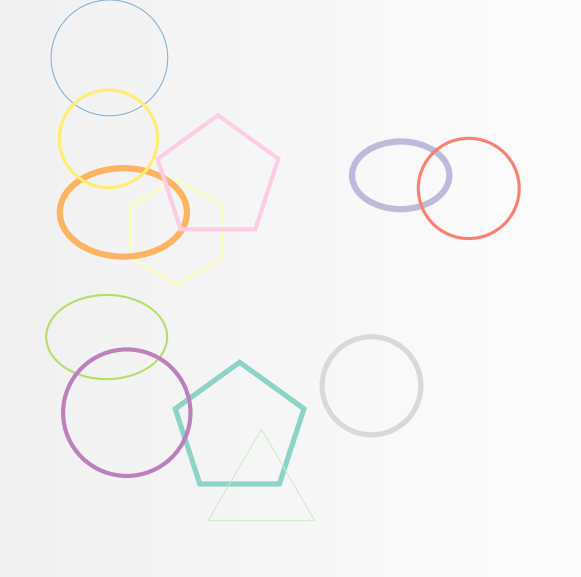[{"shape": "pentagon", "thickness": 2.5, "radius": 0.58, "center": [0.412, 0.255]}, {"shape": "hexagon", "thickness": 1, "radius": 0.46, "center": [0.304, 0.598]}, {"shape": "oval", "thickness": 3, "radius": 0.42, "center": [0.689, 0.696]}, {"shape": "circle", "thickness": 1.5, "radius": 0.43, "center": [0.806, 0.673]}, {"shape": "circle", "thickness": 0.5, "radius": 0.5, "center": [0.188, 0.899]}, {"shape": "oval", "thickness": 3, "radius": 0.55, "center": [0.212, 0.631]}, {"shape": "oval", "thickness": 1, "radius": 0.52, "center": [0.184, 0.416]}, {"shape": "pentagon", "thickness": 2, "radius": 0.55, "center": [0.375, 0.69]}, {"shape": "circle", "thickness": 2.5, "radius": 0.42, "center": [0.639, 0.331]}, {"shape": "circle", "thickness": 2, "radius": 0.55, "center": [0.218, 0.285]}, {"shape": "triangle", "thickness": 0.5, "radius": 0.53, "center": [0.45, 0.15]}, {"shape": "circle", "thickness": 1.5, "radius": 0.42, "center": [0.187, 0.759]}]